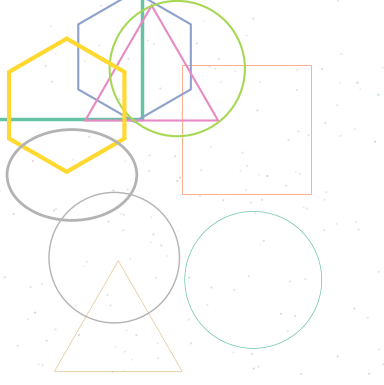[{"shape": "square", "thickness": 2.5, "radius": 0.98, "center": [0.173, 0.887]}, {"shape": "circle", "thickness": 0.5, "radius": 0.89, "center": [0.658, 0.273]}, {"shape": "square", "thickness": 0.5, "radius": 0.84, "center": [0.641, 0.663]}, {"shape": "hexagon", "thickness": 1.5, "radius": 0.84, "center": [0.349, 0.852]}, {"shape": "triangle", "thickness": 1.5, "radius": 1.0, "center": [0.394, 0.787]}, {"shape": "circle", "thickness": 1.5, "radius": 0.88, "center": [0.46, 0.822]}, {"shape": "hexagon", "thickness": 3, "radius": 0.86, "center": [0.173, 0.727]}, {"shape": "triangle", "thickness": 0.5, "radius": 0.96, "center": [0.307, 0.131]}, {"shape": "circle", "thickness": 1, "radius": 0.85, "center": [0.297, 0.331]}, {"shape": "oval", "thickness": 2, "radius": 0.84, "center": [0.187, 0.545]}]